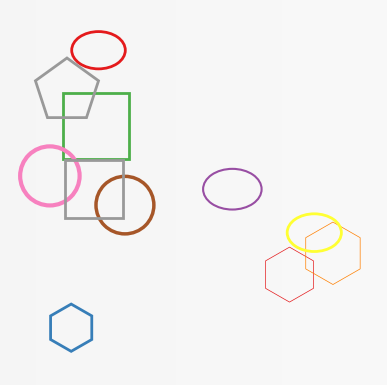[{"shape": "hexagon", "thickness": 0.5, "radius": 0.36, "center": [0.747, 0.287]}, {"shape": "oval", "thickness": 2, "radius": 0.35, "center": [0.254, 0.87]}, {"shape": "hexagon", "thickness": 2, "radius": 0.31, "center": [0.184, 0.149]}, {"shape": "square", "thickness": 2, "radius": 0.42, "center": [0.249, 0.672]}, {"shape": "oval", "thickness": 1.5, "radius": 0.38, "center": [0.6, 0.509]}, {"shape": "hexagon", "thickness": 0.5, "radius": 0.41, "center": [0.859, 0.342]}, {"shape": "oval", "thickness": 2, "radius": 0.35, "center": [0.811, 0.396]}, {"shape": "circle", "thickness": 2.5, "radius": 0.37, "center": [0.322, 0.467]}, {"shape": "circle", "thickness": 3, "radius": 0.38, "center": [0.129, 0.543]}, {"shape": "pentagon", "thickness": 2, "radius": 0.43, "center": [0.173, 0.764]}, {"shape": "square", "thickness": 2, "radius": 0.38, "center": [0.243, 0.51]}]